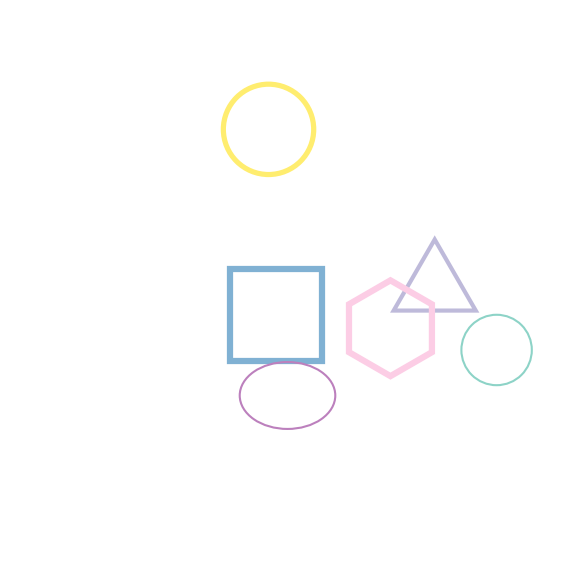[{"shape": "circle", "thickness": 1, "radius": 0.3, "center": [0.86, 0.393]}, {"shape": "triangle", "thickness": 2, "radius": 0.41, "center": [0.753, 0.502]}, {"shape": "square", "thickness": 3, "radius": 0.4, "center": [0.477, 0.454]}, {"shape": "hexagon", "thickness": 3, "radius": 0.41, "center": [0.676, 0.431]}, {"shape": "oval", "thickness": 1, "radius": 0.41, "center": [0.498, 0.314]}, {"shape": "circle", "thickness": 2.5, "radius": 0.39, "center": [0.465, 0.775]}]